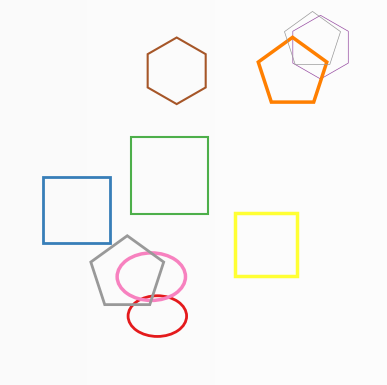[{"shape": "oval", "thickness": 2, "radius": 0.38, "center": [0.406, 0.179]}, {"shape": "square", "thickness": 2, "radius": 0.43, "center": [0.197, 0.455]}, {"shape": "square", "thickness": 1.5, "radius": 0.5, "center": [0.438, 0.543]}, {"shape": "hexagon", "thickness": 0.5, "radius": 0.41, "center": [0.827, 0.877]}, {"shape": "pentagon", "thickness": 2.5, "radius": 0.47, "center": [0.755, 0.81]}, {"shape": "square", "thickness": 2.5, "radius": 0.41, "center": [0.686, 0.365]}, {"shape": "hexagon", "thickness": 1.5, "radius": 0.43, "center": [0.456, 0.816]}, {"shape": "oval", "thickness": 2.5, "radius": 0.44, "center": [0.39, 0.281]}, {"shape": "pentagon", "thickness": 2, "radius": 0.49, "center": [0.328, 0.289]}, {"shape": "pentagon", "thickness": 0.5, "radius": 0.38, "center": [0.806, 0.894]}]